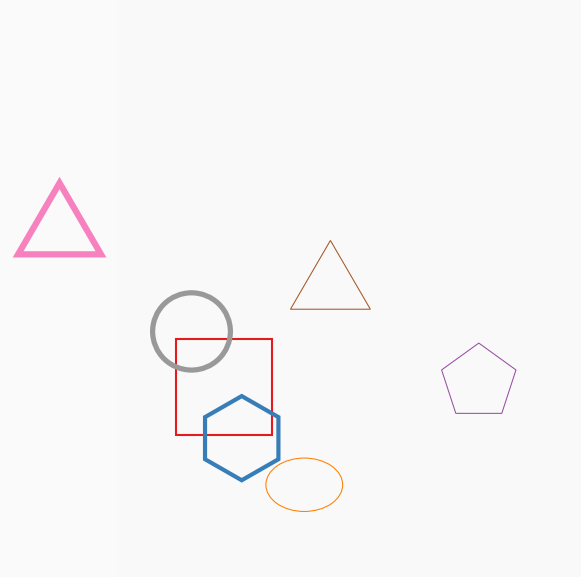[{"shape": "square", "thickness": 1, "radius": 0.41, "center": [0.386, 0.329]}, {"shape": "hexagon", "thickness": 2, "radius": 0.36, "center": [0.416, 0.24]}, {"shape": "pentagon", "thickness": 0.5, "radius": 0.34, "center": [0.824, 0.338]}, {"shape": "oval", "thickness": 0.5, "radius": 0.33, "center": [0.523, 0.16]}, {"shape": "triangle", "thickness": 0.5, "radius": 0.4, "center": [0.568, 0.503]}, {"shape": "triangle", "thickness": 3, "radius": 0.41, "center": [0.102, 0.6]}, {"shape": "circle", "thickness": 2.5, "radius": 0.33, "center": [0.329, 0.425]}]